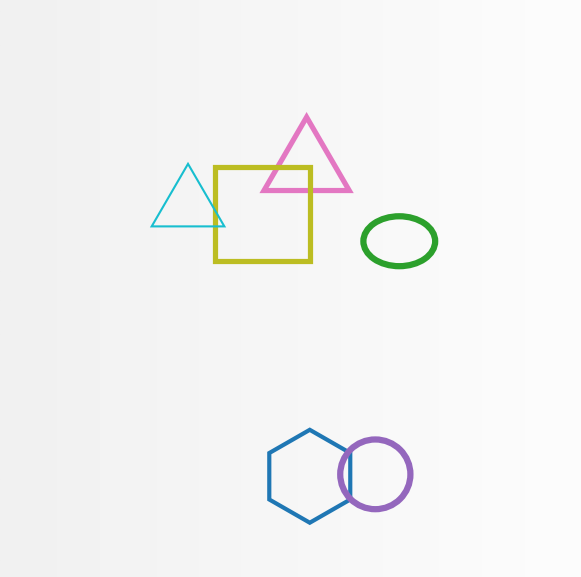[{"shape": "hexagon", "thickness": 2, "radius": 0.4, "center": [0.533, 0.174]}, {"shape": "oval", "thickness": 3, "radius": 0.31, "center": [0.687, 0.581]}, {"shape": "circle", "thickness": 3, "radius": 0.3, "center": [0.646, 0.178]}, {"shape": "triangle", "thickness": 2.5, "radius": 0.42, "center": [0.527, 0.712]}, {"shape": "square", "thickness": 2.5, "radius": 0.41, "center": [0.452, 0.629]}, {"shape": "triangle", "thickness": 1, "radius": 0.36, "center": [0.323, 0.643]}]